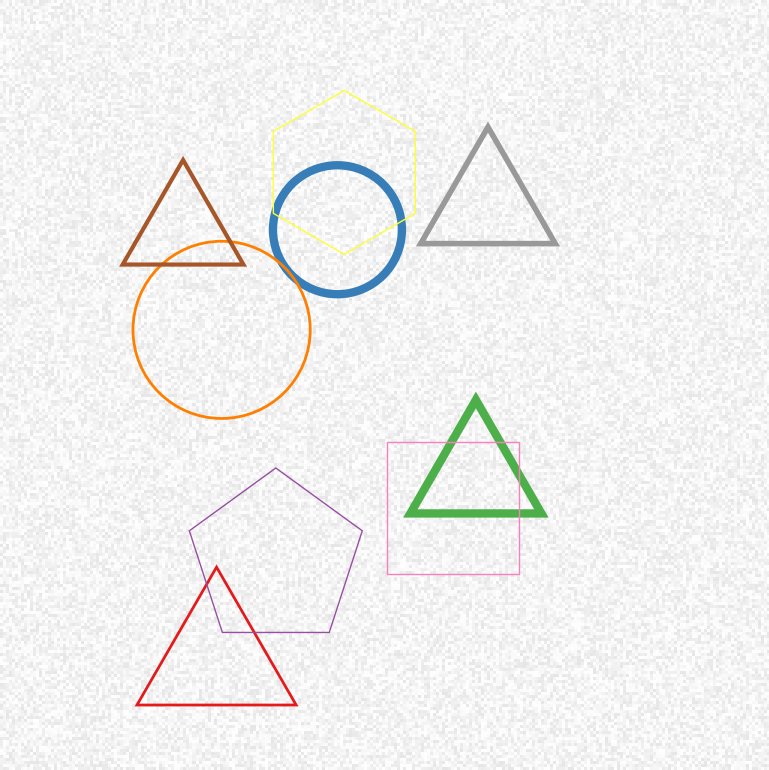[{"shape": "triangle", "thickness": 1, "radius": 0.6, "center": [0.281, 0.144]}, {"shape": "circle", "thickness": 3, "radius": 0.42, "center": [0.438, 0.702]}, {"shape": "triangle", "thickness": 3, "radius": 0.49, "center": [0.618, 0.382]}, {"shape": "pentagon", "thickness": 0.5, "radius": 0.59, "center": [0.358, 0.274]}, {"shape": "circle", "thickness": 1, "radius": 0.58, "center": [0.288, 0.572]}, {"shape": "hexagon", "thickness": 0.5, "radius": 0.53, "center": [0.447, 0.776]}, {"shape": "triangle", "thickness": 1.5, "radius": 0.45, "center": [0.238, 0.702]}, {"shape": "square", "thickness": 0.5, "radius": 0.43, "center": [0.588, 0.34]}, {"shape": "triangle", "thickness": 2, "radius": 0.5, "center": [0.634, 0.734]}]